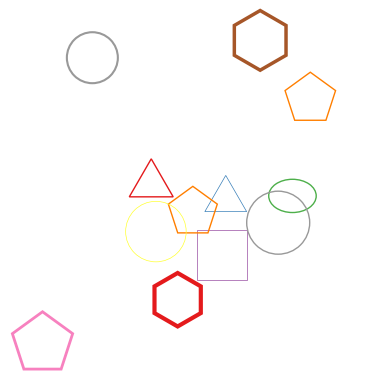[{"shape": "hexagon", "thickness": 3, "radius": 0.35, "center": [0.461, 0.221]}, {"shape": "triangle", "thickness": 1, "radius": 0.33, "center": [0.393, 0.522]}, {"shape": "triangle", "thickness": 0.5, "radius": 0.31, "center": [0.586, 0.482]}, {"shape": "oval", "thickness": 1, "radius": 0.31, "center": [0.76, 0.491]}, {"shape": "square", "thickness": 0.5, "radius": 0.33, "center": [0.576, 0.337]}, {"shape": "pentagon", "thickness": 1, "radius": 0.33, "center": [0.501, 0.449]}, {"shape": "pentagon", "thickness": 1, "radius": 0.34, "center": [0.806, 0.743]}, {"shape": "circle", "thickness": 0.5, "radius": 0.39, "center": [0.405, 0.398]}, {"shape": "hexagon", "thickness": 2.5, "radius": 0.39, "center": [0.676, 0.895]}, {"shape": "pentagon", "thickness": 2, "radius": 0.41, "center": [0.11, 0.108]}, {"shape": "circle", "thickness": 1.5, "radius": 0.33, "center": [0.24, 0.85]}, {"shape": "circle", "thickness": 1, "radius": 0.41, "center": [0.723, 0.422]}]